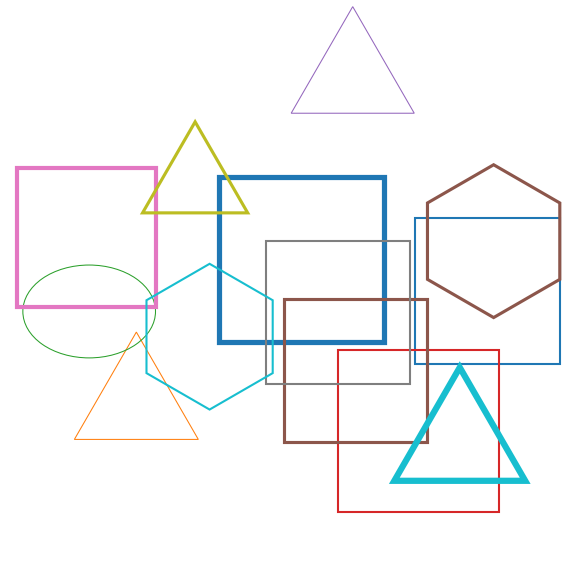[{"shape": "square", "thickness": 2.5, "radius": 0.71, "center": [0.522, 0.55]}, {"shape": "square", "thickness": 1, "radius": 0.63, "center": [0.844, 0.495]}, {"shape": "triangle", "thickness": 0.5, "radius": 0.62, "center": [0.236, 0.3]}, {"shape": "oval", "thickness": 0.5, "radius": 0.57, "center": [0.154, 0.46]}, {"shape": "square", "thickness": 1, "radius": 0.7, "center": [0.725, 0.253]}, {"shape": "triangle", "thickness": 0.5, "radius": 0.62, "center": [0.611, 0.865]}, {"shape": "square", "thickness": 1.5, "radius": 0.62, "center": [0.615, 0.357]}, {"shape": "hexagon", "thickness": 1.5, "radius": 0.66, "center": [0.855, 0.582]}, {"shape": "square", "thickness": 2, "radius": 0.6, "center": [0.149, 0.587]}, {"shape": "square", "thickness": 1, "radius": 0.62, "center": [0.585, 0.458]}, {"shape": "triangle", "thickness": 1.5, "radius": 0.53, "center": [0.338, 0.683]}, {"shape": "hexagon", "thickness": 1, "radius": 0.63, "center": [0.363, 0.416]}, {"shape": "triangle", "thickness": 3, "radius": 0.65, "center": [0.796, 0.232]}]